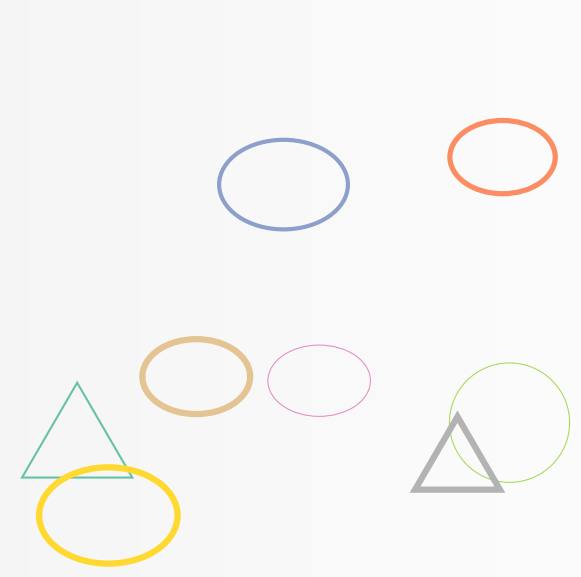[{"shape": "triangle", "thickness": 1, "radius": 0.55, "center": [0.133, 0.227]}, {"shape": "oval", "thickness": 2.5, "radius": 0.45, "center": [0.865, 0.727]}, {"shape": "oval", "thickness": 2, "radius": 0.55, "center": [0.488, 0.679]}, {"shape": "oval", "thickness": 0.5, "radius": 0.44, "center": [0.549, 0.34]}, {"shape": "circle", "thickness": 0.5, "radius": 0.52, "center": [0.877, 0.267]}, {"shape": "oval", "thickness": 3, "radius": 0.6, "center": [0.186, 0.107]}, {"shape": "oval", "thickness": 3, "radius": 0.46, "center": [0.338, 0.347]}, {"shape": "triangle", "thickness": 3, "radius": 0.42, "center": [0.787, 0.193]}]